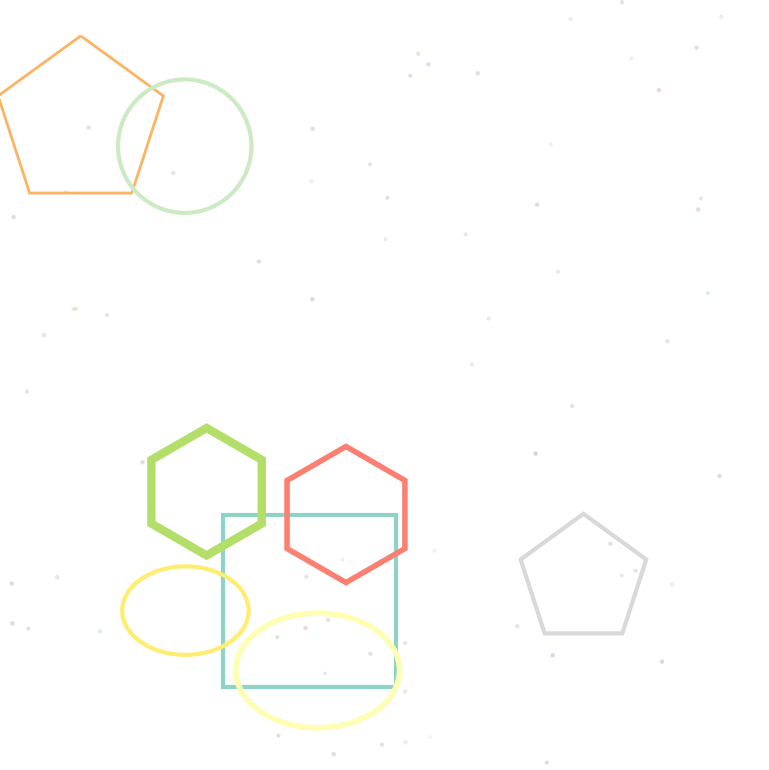[{"shape": "square", "thickness": 1.5, "radius": 0.56, "center": [0.402, 0.22]}, {"shape": "oval", "thickness": 2, "radius": 0.53, "center": [0.413, 0.129]}, {"shape": "hexagon", "thickness": 2, "radius": 0.44, "center": [0.449, 0.332]}, {"shape": "pentagon", "thickness": 1, "radius": 0.56, "center": [0.105, 0.841]}, {"shape": "hexagon", "thickness": 3, "radius": 0.41, "center": [0.268, 0.361]}, {"shape": "pentagon", "thickness": 1.5, "radius": 0.43, "center": [0.758, 0.247]}, {"shape": "circle", "thickness": 1.5, "radius": 0.43, "center": [0.24, 0.81]}, {"shape": "oval", "thickness": 1.5, "radius": 0.41, "center": [0.241, 0.207]}]